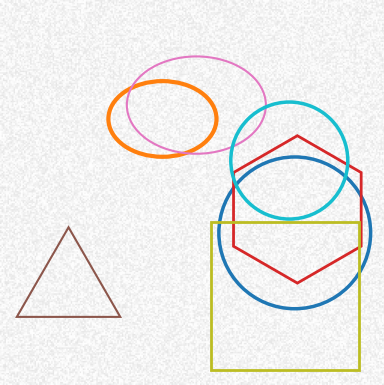[{"shape": "circle", "thickness": 2.5, "radius": 0.99, "center": [0.766, 0.395]}, {"shape": "oval", "thickness": 3, "radius": 0.7, "center": [0.422, 0.691]}, {"shape": "hexagon", "thickness": 2, "radius": 0.96, "center": [0.772, 0.456]}, {"shape": "triangle", "thickness": 1.5, "radius": 0.78, "center": [0.178, 0.254]}, {"shape": "oval", "thickness": 1.5, "radius": 0.9, "center": [0.51, 0.727]}, {"shape": "square", "thickness": 2, "radius": 0.96, "center": [0.739, 0.231]}, {"shape": "circle", "thickness": 2.5, "radius": 0.76, "center": [0.751, 0.583]}]